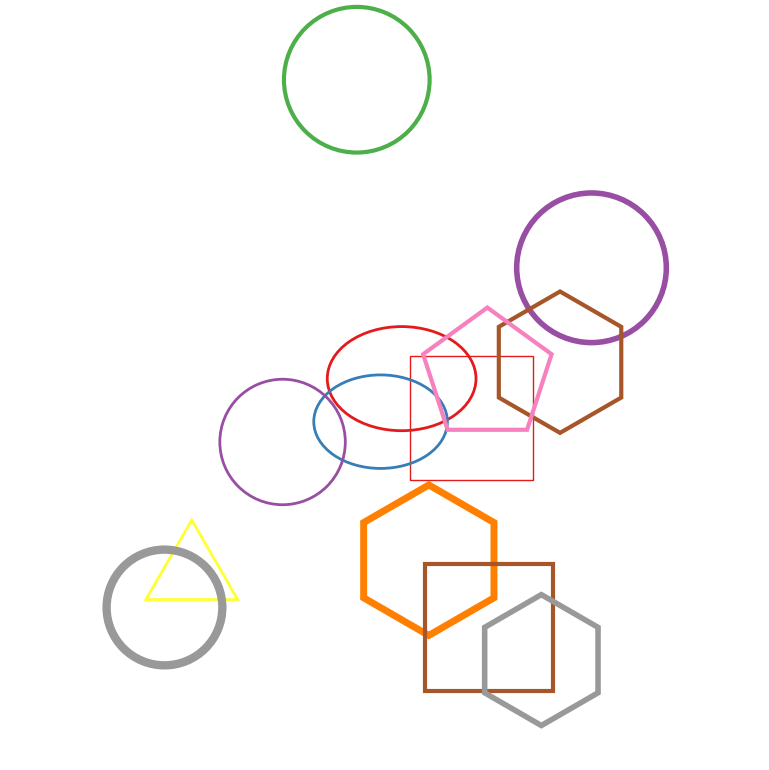[{"shape": "square", "thickness": 0.5, "radius": 0.4, "center": [0.613, 0.457]}, {"shape": "oval", "thickness": 1, "radius": 0.48, "center": [0.522, 0.508]}, {"shape": "oval", "thickness": 1, "radius": 0.43, "center": [0.494, 0.452]}, {"shape": "circle", "thickness": 1.5, "radius": 0.47, "center": [0.463, 0.896]}, {"shape": "circle", "thickness": 2, "radius": 0.49, "center": [0.768, 0.652]}, {"shape": "circle", "thickness": 1, "radius": 0.41, "center": [0.367, 0.426]}, {"shape": "hexagon", "thickness": 2.5, "radius": 0.49, "center": [0.557, 0.272]}, {"shape": "triangle", "thickness": 1, "radius": 0.34, "center": [0.249, 0.256]}, {"shape": "square", "thickness": 1.5, "radius": 0.41, "center": [0.635, 0.185]}, {"shape": "hexagon", "thickness": 1.5, "radius": 0.46, "center": [0.727, 0.53]}, {"shape": "pentagon", "thickness": 1.5, "radius": 0.44, "center": [0.633, 0.513]}, {"shape": "circle", "thickness": 3, "radius": 0.38, "center": [0.214, 0.211]}, {"shape": "hexagon", "thickness": 2, "radius": 0.42, "center": [0.703, 0.143]}]